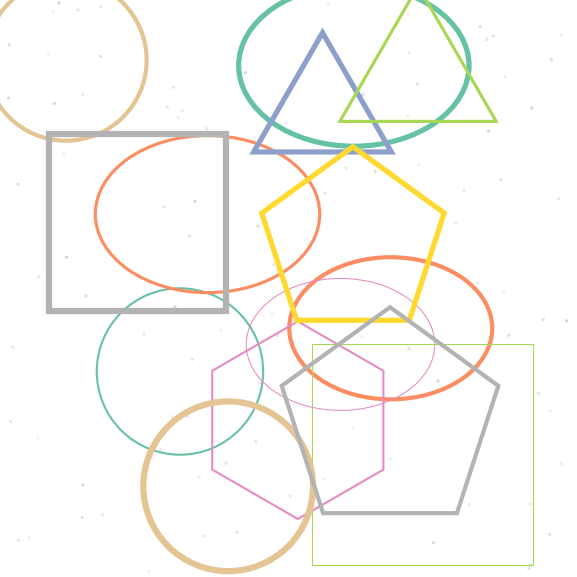[{"shape": "circle", "thickness": 1, "radius": 0.72, "center": [0.312, 0.356]}, {"shape": "oval", "thickness": 2.5, "radius": 1.0, "center": [0.613, 0.886]}, {"shape": "oval", "thickness": 1.5, "radius": 0.97, "center": [0.359, 0.628]}, {"shape": "oval", "thickness": 2, "radius": 0.88, "center": [0.677, 0.431]}, {"shape": "triangle", "thickness": 2.5, "radius": 0.69, "center": [0.558, 0.805]}, {"shape": "oval", "thickness": 0.5, "radius": 0.82, "center": [0.59, 0.403]}, {"shape": "hexagon", "thickness": 1, "radius": 0.86, "center": [0.516, 0.272]}, {"shape": "square", "thickness": 0.5, "radius": 0.96, "center": [0.732, 0.212]}, {"shape": "triangle", "thickness": 1.5, "radius": 0.78, "center": [0.724, 0.867]}, {"shape": "pentagon", "thickness": 2.5, "radius": 0.83, "center": [0.611, 0.579]}, {"shape": "circle", "thickness": 3, "radius": 0.73, "center": [0.395, 0.157]}, {"shape": "circle", "thickness": 2, "radius": 0.7, "center": [0.114, 0.895]}, {"shape": "square", "thickness": 3, "radius": 0.77, "center": [0.238, 0.614]}, {"shape": "pentagon", "thickness": 2, "radius": 0.99, "center": [0.675, 0.27]}]